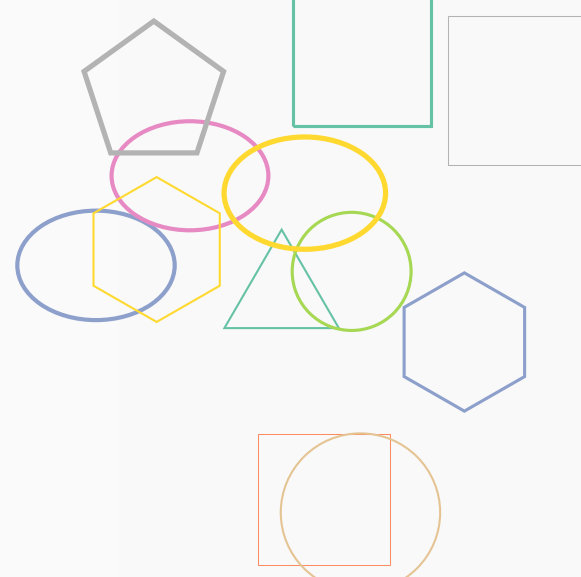[{"shape": "square", "thickness": 1.5, "radius": 0.6, "center": [0.622, 0.9]}, {"shape": "triangle", "thickness": 1, "radius": 0.57, "center": [0.484, 0.488]}, {"shape": "square", "thickness": 0.5, "radius": 0.57, "center": [0.557, 0.134]}, {"shape": "hexagon", "thickness": 1.5, "radius": 0.6, "center": [0.799, 0.407]}, {"shape": "oval", "thickness": 2, "radius": 0.68, "center": [0.165, 0.54]}, {"shape": "oval", "thickness": 2, "radius": 0.67, "center": [0.327, 0.695]}, {"shape": "circle", "thickness": 1.5, "radius": 0.51, "center": [0.605, 0.529]}, {"shape": "hexagon", "thickness": 1, "radius": 0.63, "center": [0.269, 0.567]}, {"shape": "oval", "thickness": 2.5, "radius": 0.69, "center": [0.524, 0.665]}, {"shape": "circle", "thickness": 1, "radius": 0.69, "center": [0.62, 0.112]}, {"shape": "pentagon", "thickness": 2.5, "radius": 0.63, "center": [0.265, 0.836]}, {"shape": "square", "thickness": 0.5, "radius": 0.65, "center": [0.9, 0.842]}]